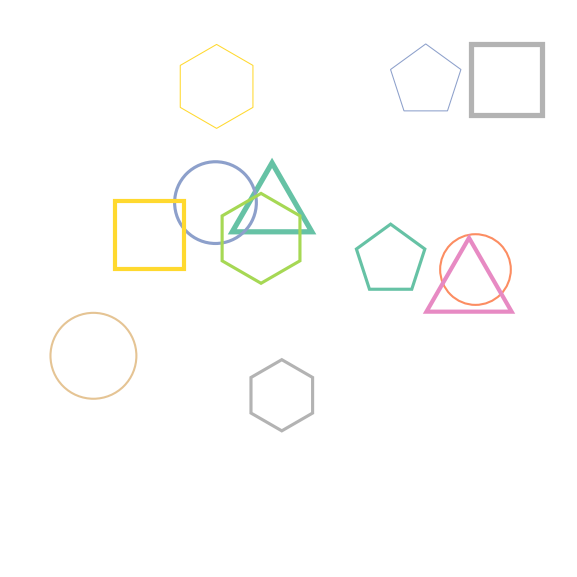[{"shape": "pentagon", "thickness": 1.5, "radius": 0.31, "center": [0.676, 0.549]}, {"shape": "triangle", "thickness": 2.5, "radius": 0.4, "center": [0.471, 0.638]}, {"shape": "circle", "thickness": 1, "radius": 0.31, "center": [0.823, 0.532]}, {"shape": "circle", "thickness": 1.5, "radius": 0.35, "center": [0.373, 0.648]}, {"shape": "pentagon", "thickness": 0.5, "radius": 0.32, "center": [0.737, 0.859]}, {"shape": "triangle", "thickness": 2, "radius": 0.43, "center": [0.812, 0.502]}, {"shape": "hexagon", "thickness": 1.5, "radius": 0.39, "center": [0.452, 0.586]}, {"shape": "hexagon", "thickness": 0.5, "radius": 0.36, "center": [0.375, 0.85]}, {"shape": "square", "thickness": 2, "radius": 0.29, "center": [0.259, 0.593]}, {"shape": "circle", "thickness": 1, "radius": 0.37, "center": [0.162, 0.383]}, {"shape": "hexagon", "thickness": 1.5, "radius": 0.31, "center": [0.488, 0.315]}, {"shape": "square", "thickness": 2.5, "radius": 0.31, "center": [0.877, 0.861]}]